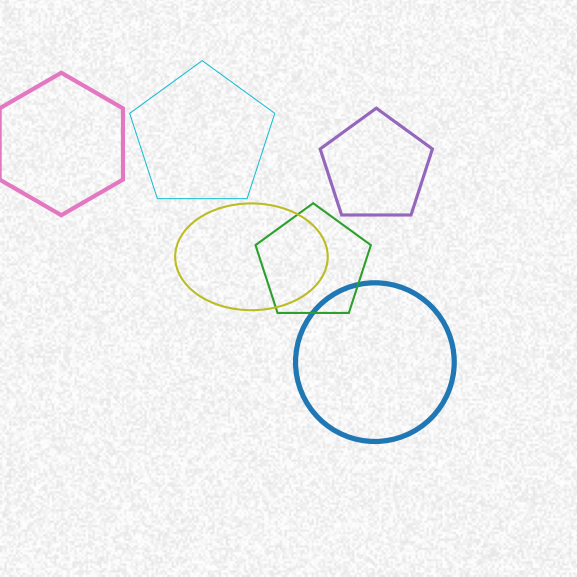[{"shape": "circle", "thickness": 2.5, "radius": 0.69, "center": [0.649, 0.372]}, {"shape": "pentagon", "thickness": 1, "radius": 0.53, "center": [0.542, 0.542]}, {"shape": "pentagon", "thickness": 1.5, "radius": 0.51, "center": [0.652, 0.71]}, {"shape": "hexagon", "thickness": 2, "radius": 0.62, "center": [0.106, 0.75]}, {"shape": "oval", "thickness": 1, "radius": 0.66, "center": [0.435, 0.554]}, {"shape": "pentagon", "thickness": 0.5, "radius": 0.66, "center": [0.35, 0.762]}]